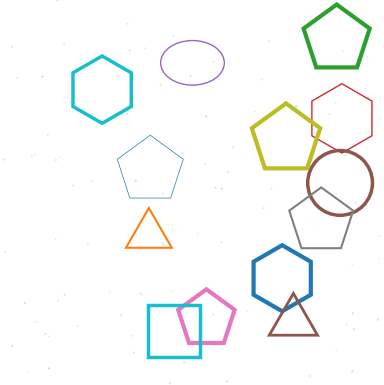[{"shape": "hexagon", "thickness": 3, "radius": 0.43, "center": [0.733, 0.277]}, {"shape": "pentagon", "thickness": 0.5, "radius": 0.45, "center": [0.39, 0.559]}, {"shape": "triangle", "thickness": 1.5, "radius": 0.34, "center": [0.387, 0.391]}, {"shape": "pentagon", "thickness": 3, "radius": 0.45, "center": [0.874, 0.898]}, {"shape": "hexagon", "thickness": 1, "radius": 0.45, "center": [0.888, 0.692]}, {"shape": "oval", "thickness": 1, "radius": 0.41, "center": [0.5, 0.837]}, {"shape": "circle", "thickness": 2.5, "radius": 0.42, "center": [0.883, 0.525]}, {"shape": "triangle", "thickness": 2, "radius": 0.36, "center": [0.762, 0.166]}, {"shape": "pentagon", "thickness": 3, "radius": 0.39, "center": [0.536, 0.172]}, {"shape": "pentagon", "thickness": 1.5, "radius": 0.44, "center": [0.834, 0.426]}, {"shape": "pentagon", "thickness": 3, "radius": 0.47, "center": [0.743, 0.638]}, {"shape": "square", "thickness": 2.5, "radius": 0.34, "center": [0.453, 0.139]}, {"shape": "hexagon", "thickness": 2.5, "radius": 0.44, "center": [0.265, 0.767]}]